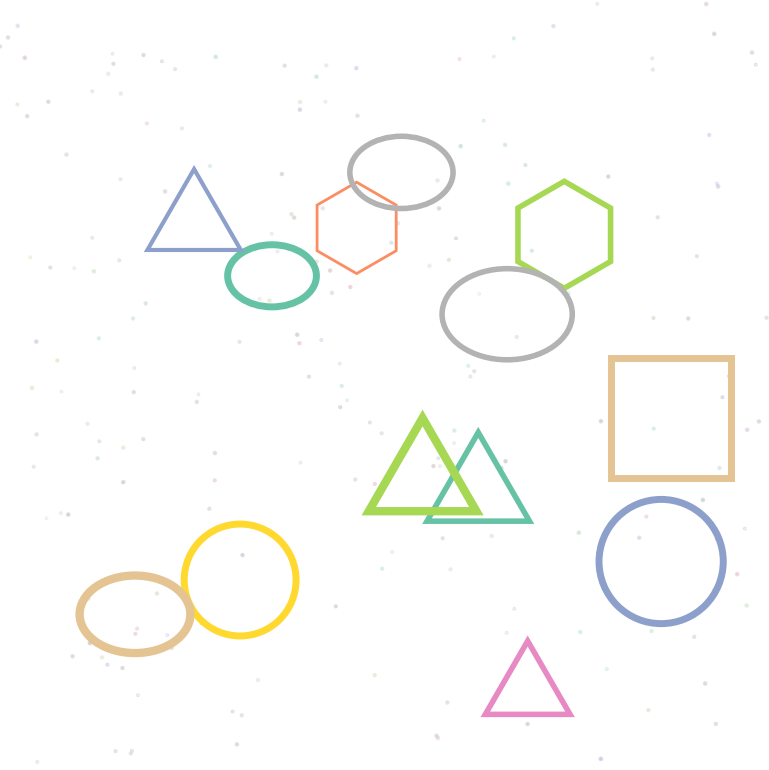[{"shape": "triangle", "thickness": 2, "radius": 0.38, "center": [0.621, 0.362]}, {"shape": "oval", "thickness": 2.5, "radius": 0.29, "center": [0.353, 0.642]}, {"shape": "hexagon", "thickness": 1, "radius": 0.3, "center": [0.463, 0.704]}, {"shape": "circle", "thickness": 2.5, "radius": 0.4, "center": [0.859, 0.271]}, {"shape": "triangle", "thickness": 1.5, "radius": 0.35, "center": [0.252, 0.71]}, {"shape": "triangle", "thickness": 2, "radius": 0.32, "center": [0.685, 0.104]}, {"shape": "triangle", "thickness": 3, "radius": 0.4, "center": [0.549, 0.376]}, {"shape": "hexagon", "thickness": 2, "radius": 0.35, "center": [0.733, 0.695]}, {"shape": "circle", "thickness": 2.5, "radius": 0.36, "center": [0.312, 0.247]}, {"shape": "square", "thickness": 2.5, "radius": 0.39, "center": [0.872, 0.457]}, {"shape": "oval", "thickness": 3, "radius": 0.36, "center": [0.175, 0.202]}, {"shape": "oval", "thickness": 2, "radius": 0.42, "center": [0.659, 0.592]}, {"shape": "oval", "thickness": 2, "radius": 0.34, "center": [0.521, 0.776]}]